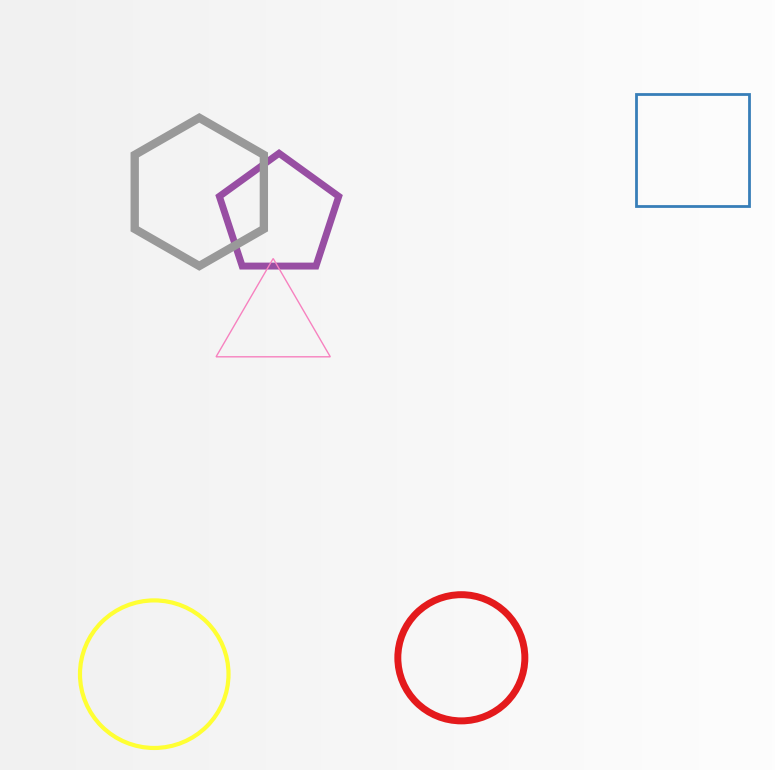[{"shape": "circle", "thickness": 2.5, "radius": 0.41, "center": [0.595, 0.146]}, {"shape": "square", "thickness": 1, "radius": 0.37, "center": [0.894, 0.805]}, {"shape": "pentagon", "thickness": 2.5, "radius": 0.4, "center": [0.36, 0.72]}, {"shape": "circle", "thickness": 1.5, "radius": 0.48, "center": [0.199, 0.124]}, {"shape": "triangle", "thickness": 0.5, "radius": 0.43, "center": [0.352, 0.579]}, {"shape": "hexagon", "thickness": 3, "radius": 0.48, "center": [0.257, 0.751]}]